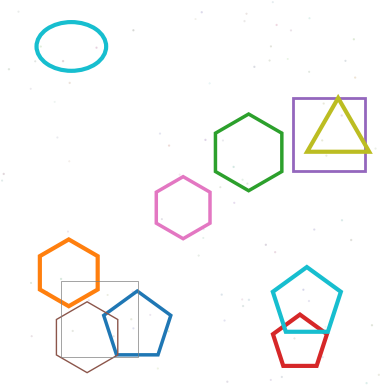[{"shape": "pentagon", "thickness": 2.5, "radius": 0.46, "center": [0.357, 0.152]}, {"shape": "hexagon", "thickness": 3, "radius": 0.43, "center": [0.179, 0.291]}, {"shape": "hexagon", "thickness": 2.5, "radius": 0.5, "center": [0.646, 0.604]}, {"shape": "pentagon", "thickness": 3, "radius": 0.37, "center": [0.779, 0.109]}, {"shape": "square", "thickness": 2, "radius": 0.47, "center": [0.854, 0.65]}, {"shape": "hexagon", "thickness": 1, "radius": 0.46, "center": [0.226, 0.124]}, {"shape": "hexagon", "thickness": 2.5, "radius": 0.4, "center": [0.476, 0.461]}, {"shape": "square", "thickness": 0.5, "radius": 0.5, "center": [0.259, 0.171]}, {"shape": "triangle", "thickness": 3, "radius": 0.47, "center": [0.878, 0.652]}, {"shape": "pentagon", "thickness": 3, "radius": 0.46, "center": [0.797, 0.213]}, {"shape": "oval", "thickness": 3, "radius": 0.45, "center": [0.185, 0.879]}]